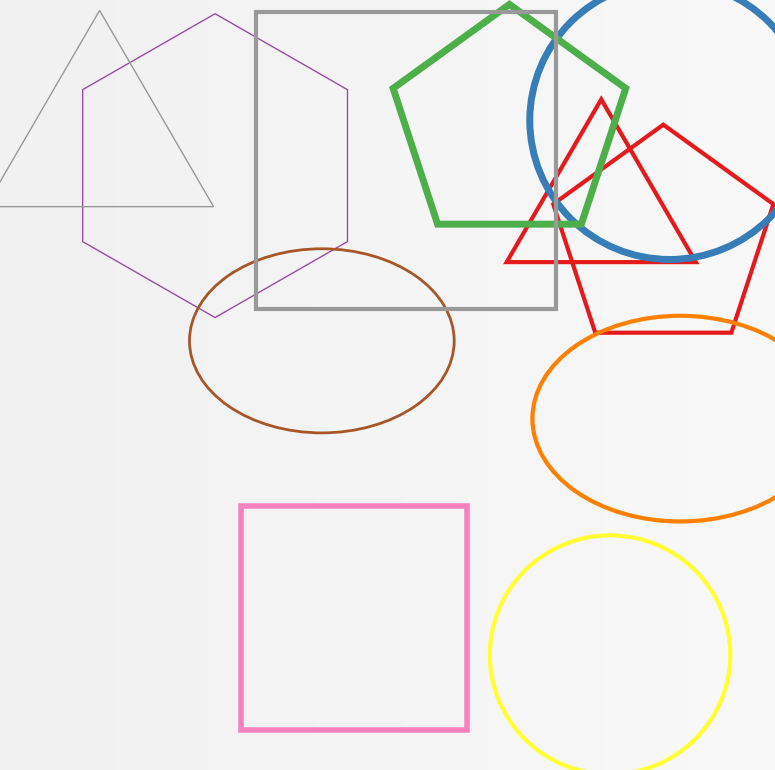[{"shape": "triangle", "thickness": 1.5, "radius": 0.7, "center": [0.776, 0.73]}, {"shape": "pentagon", "thickness": 1.5, "radius": 0.75, "center": [0.856, 0.689]}, {"shape": "circle", "thickness": 2.5, "radius": 0.9, "center": [0.864, 0.844]}, {"shape": "pentagon", "thickness": 2.5, "radius": 0.79, "center": [0.657, 0.837]}, {"shape": "hexagon", "thickness": 0.5, "radius": 0.99, "center": [0.278, 0.785]}, {"shape": "oval", "thickness": 1.5, "radius": 0.95, "center": [0.878, 0.456]}, {"shape": "circle", "thickness": 1.5, "radius": 0.78, "center": [0.787, 0.15]}, {"shape": "oval", "thickness": 1, "radius": 0.85, "center": [0.415, 0.557]}, {"shape": "square", "thickness": 2, "radius": 0.73, "center": [0.456, 0.198]}, {"shape": "square", "thickness": 1.5, "radius": 0.96, "center": [0.524, 0.792]}, {"shape": "triangle", "thickness": 0.5, "radius": 0.85, "center": [0.129, 0.817]}]